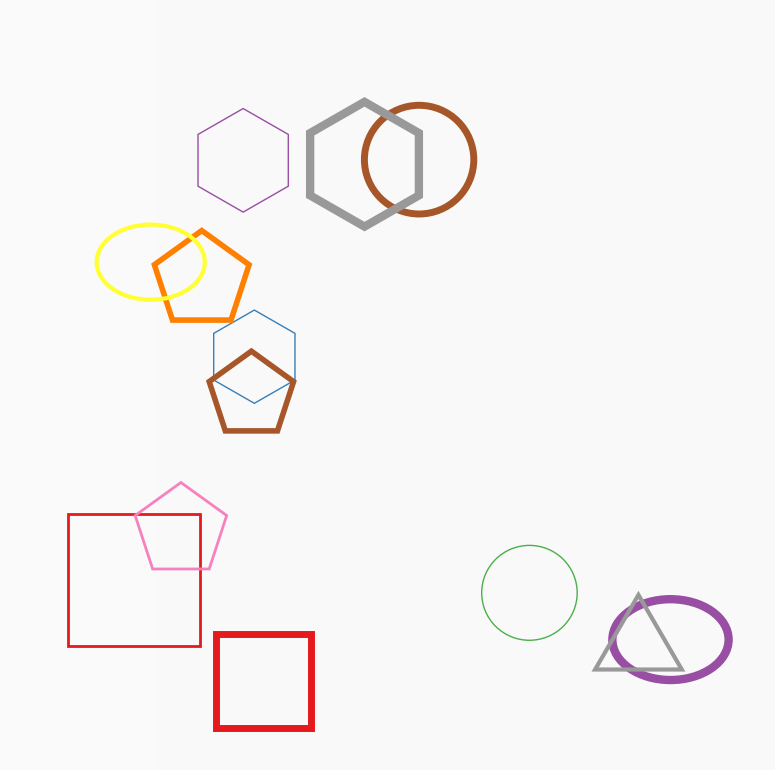[{"shape": "square", "thickness": 1, "radius": 0.43, "center": [0.173, 0.247]}, {"shape": "square", "thickness": 2.5, "radius": 0.31, "center": [0.34, 0.116]}, {"shape": "hexagon", "thickness": 0.5, "radius": 0.3, "center": [0.328, 0.537]}, {"shape": "circle", "thickness": 0.5, "radius": 0.31, "center": [0.683, 0.23]}, {"shape": "oval", "thickness": 3, "radius": 0.37, "center": [0.865, 0.169]}, {"shape": "hexagon", "thickness": 0.5, "radius": 0.34, "center": [0.314, 0.792]}, {"shape": "pentagon", "thickness": 2, "radius": 0.32, "center": [0.26, 0.636]}, {"shape": "oval", "thickness": 1.5, "radius": 0.35, "center": [0.194, 0.66]}, {"shape": "pentagon", "thickness": 2, "radius": 0.29, "center": [0.324, 0.487]}, {"shape": "circle", "thickness": 2.5, "radius": 0.35, "center": [0.541, 0.793]}, {"shape": "pentagon", "thickness": 1, "radius": 0.31, "center": [0.233, 0.311]}, {"shape": "triangle", "thickness": 1.5, "radius": 0.32, "center": [0.824, 0.163]}, {"shape": "hexagon", "thickness": 3, "radius": 0.41, "center": [0.47, 0.787]}]